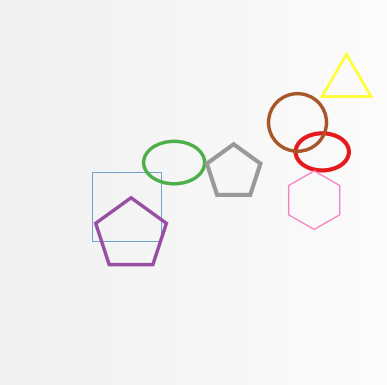[{"shape": "oval", "thickness": 3, "radius": 0.34, "center": [0.832, 0.606]}, {"shape": "square", "thickness": 0.5, "radius": 0.45, "center": [0.327, 0.464]}, {"shape": "oval", "thickness": 2.5, "radius": 0.39, "center": [0.449, 0.578]}, {"shape": "pentagon", "thickness": 2.5, "radius": 0.48, "center": [0.338, 0.39]}, {"shape": "triangle", "thickness": 2, "radius": 0.37, "center": [0.894, 0.786]}, {"shape": "circle", "thickness": 2.5, "radius": 0.37, "center": [0.768, 0.682]}, {"shape": "hexagon", "thickness": 1, "radius": 0.38, "center": [0.811, 0.48]}, {"shape": "pentagon", "thickness": 3, "radius": 0.36, "center": [0.603, 0.553]}]